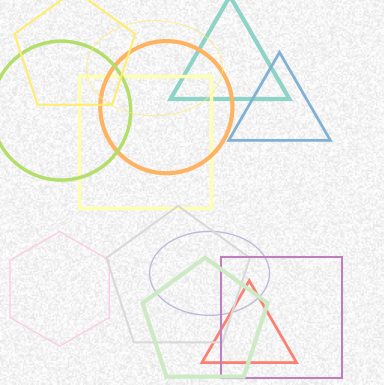[{"shape": "triangle", "thickness": 3, "radius": 0.89, "center": [0.597, 0.832]}, {"shape": "square", "thickness": 2.5, "radius": 0.86, "center": [0.376, 0.631]}, {"shape": "oval", "thickness": 1, "radius": 0.78, "center": [0.544, 0.29]}, {"shape": "triangle", "thickness": 2, "radius": 0.71, "center": [0.647, 0.129]}, {"shape": "triangle", "thickness": 2, "radius": 0.76, "center": [0.726, 0.712]}, {"shape": "circle", "thickness": 3, "radius": 0.86, "center": [0.432, 0.722]}, {"shape": "circle", "thickness": 2.5, "radius": 0.9, "center": [0.159, 0.713]}, {"shape": "hexagon", "thickness": 1, "radius": 0.74, "center": [0.155, 0.25]}, {"shape": "pentagon", "thickness": 1.5, "radius": 0.98, "center": [0.463, 0.269]}, {"shape": "square", "thickness": 1.5, "radius": 0.79, "center": [0.732, 0.175]}, {"shape": "pentagon", "thickness": 3, "radius": 0.85, "center": [0.533, 0.16]}, {"shape": "oval", "thickness": 0.5, "radius": 0.88, "center": [0.401, 0.823]}, {"shape": "pentagon", "thickness": 1.5, "radius": 0.82, "center": [0.194, 0.861]}]